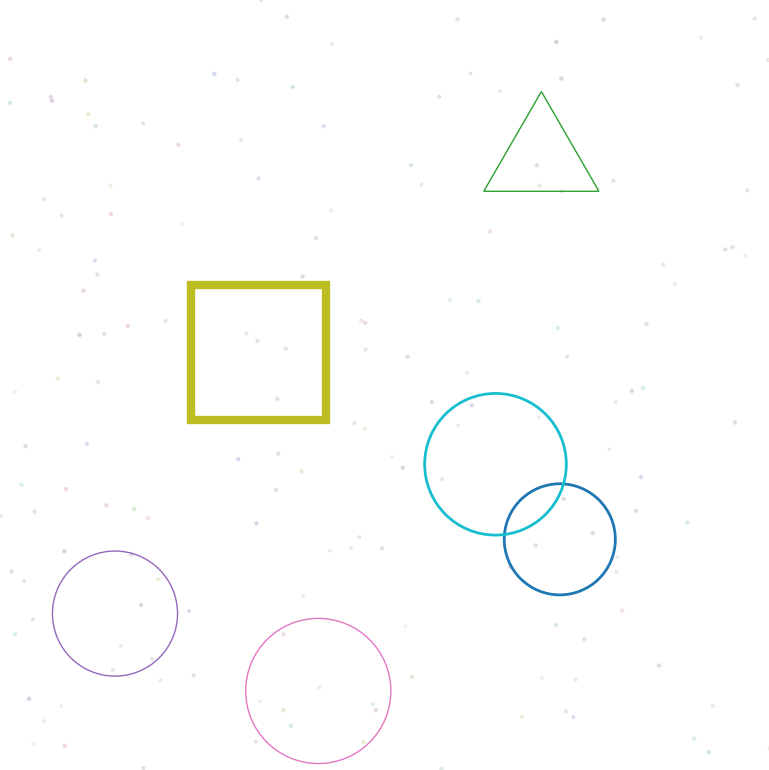[{"shape": "circle", "thickness": 1, "radius": 0.36, "center": [0.727, 0.3]}, {"shape": "triangle", "thickness": 0.5, "radius": 0.43, "center": [0.703, 0.795]}, {"shape": "circle", "thickness": 0.5, "radius": 0.41, "center": [0.149, 0.203]}, {"shape": "circle", "thickness": 0.5, "radius": 0.47, "center": [0.413, 0.103]}, {"shape": "square", "thickness": 3, "radius": 0.44, "center": [0.336, 0.542]}, {"shape": "circle", "thickness": 1, "radius": 0.46, "center": [0.643, 0.397]}]